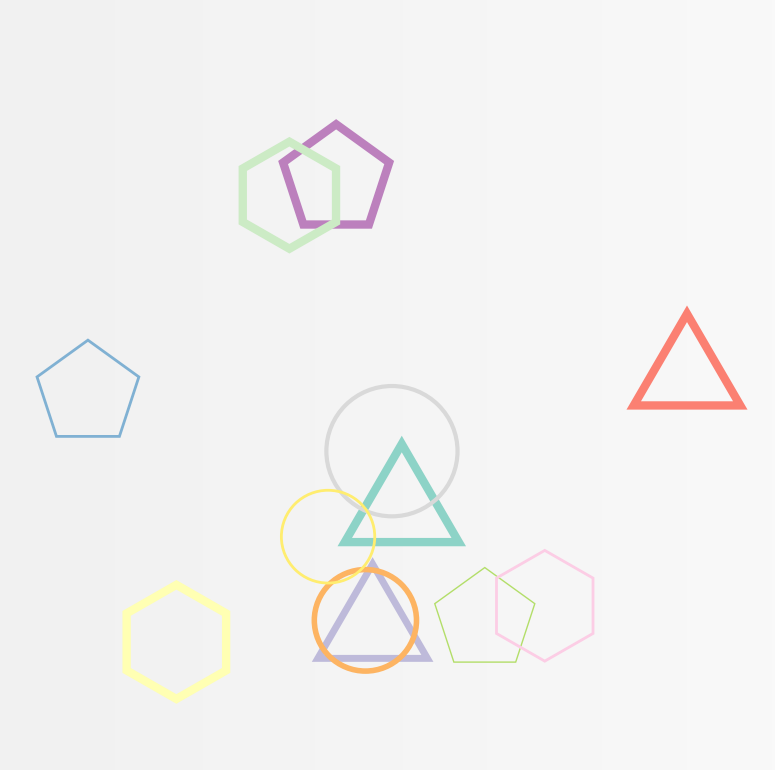[{"shape": "triangle", "thickness": 3, "radius": 0.42, "center": [0.518, 0.338]}, {"shape": "hexagon", "thickness": 3, "radius": 0.37, "center": [0.228, 0.166]}, {"shape": "triangle", "thickness": 2.5, "radius": 0.41, "center": [0.481, 0.186]}, {"shape": "triangle", "thickness": 3, "radius": 0.4, "center": [0.886, 0.513]}, {"shape": "pentagon", "thickness": 1, "radius": 0.35, "center": [0.113, 0.489]}, {"shape": "circle", "thickness": 2, "radius": 0.33, "center": [0.471, 0.194]}, {"shape": "pentagon", "thickness": 0.5, "radius": 0.34, "center": [0.626, 0.195]}, {"shape": "hexagon", "thickness": 1, "radius": 0.36, "center": [0.703, 0.213]}, {"shape": "circle", "thickness": 1.5, "radius": 0.42, "center": [0.506, 0.414]}, {"shape": "pentagon", "thickness": 3, "radius": 0.36, "center": [0.434, 0.767]}, {"shape": "hexagon", "thickness": 3, "radius": 0.35, "center": [0.373, 0.746]}, {"shape": "circle", "thickness": 1, "radius": 0.3, "center": [0.423, 0.303]}]